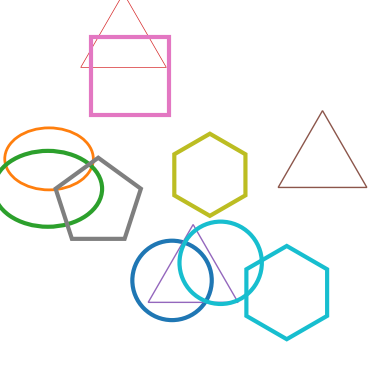[{"shape": "circle", "thickness": 3, "radius": 0.52, "center": [0.447, 0.272]}, {"shape": "oval", "thickness": 2, "radius": 0.58, "center": [0.127, 0.587]}, {"shape": "oval", "thickness": 3, "radius": 0.7, "center": [0.124, 0.51]}, {"shape": "triangle", "thickness": 0.5, "radius": 0.64, "center": [0.321, 0.889]}, {"shape": "triangle", "thickness": 1, "radius": 0.67, "center": [0.502, 0.282]}, {"shape": "triangle", "thickness": 1, "radius": 0.66, "center": [0.838, 0.58]}, {"shape": "square", "thickness": 3, "radius": 0.51, "center": [0.337, 0.802]}, {"shape": "pentagon", "thickness": 3, "radius": 0.58, "center": [0.255, 0.474]}, {"shape": "hexagon", "thickness": 3, "radius": 0.53, "center": [0.545, 0.546]}, {"shape": "hexagon", "thickness": 3, "radius": 0.61, "center": [0.745, 0.24]}, {"shape": "circle", "thickness": 3, "radius": 0.53, "center": [0.573, 0.317]}]